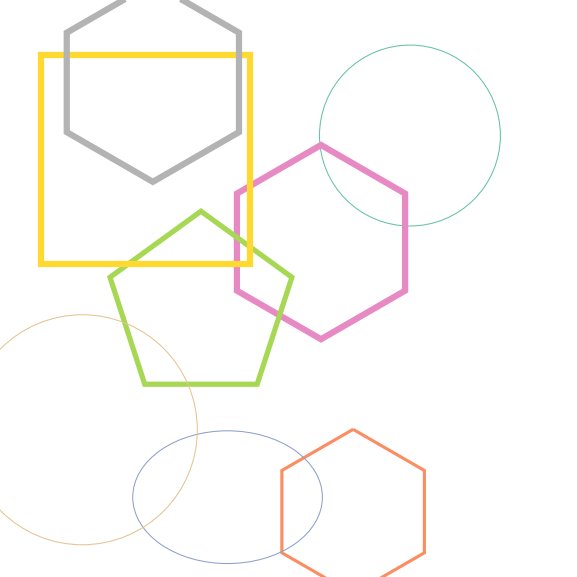[{"shape": "circle", "thickness": 0.5, "radius": 0.78, "center": [0.71, 0.764]}, {"shape": "hexagon", "thickness": 1.5, "radius": 0.71, "center": [0.611, 0.113]}, {"shape": "oval", "thickness": 0.5, "radius": 0.82, "center": [0.394, 0.138]}, {"shape": "hexagon", "thickness": 3, "radius": 0.84, "center": [0.556, 0.58]}, {"shape": "pentagon", "thickness": 2.5, "radius": 0.83, "center": [0.348, 0.468]}, {"shape": "square", "thickness": 3, "radius": 0.91, "center": [0.252, 0.722]}, {"shape": "circle", "thickness": 0.5, "radius": 1.0, "center": [0.143, 0.255]}, {"shape": "hexagon", "thickness": 3, "radius": 0.86, "center": [0.265, 0.856]}]